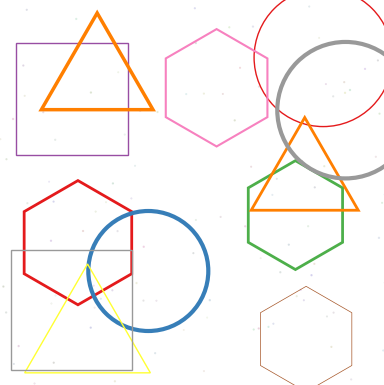[{"shape": "hexagon", "thickness": 2, "radius": 0.81, "center": [0.202, 0.37]}, {"shape": "circle", "thickness": 1, "radius": 0.9, "center": [0.84, 0.851]}, {"shape": "circle", "thickness": 3, "radius": 0.78, "center": [0.385, 0.296]}, {"shape": "hexagon", "thickness": 2, "radius": 0.71, "center": [0.767, 0.441]}, {"shape": "square", "thickness": 1, "radius": 0.72, "center": [0.186, 0.742]}, {"shape": "triangle", "thickness": 2, "radius": 0.8, "center": [0.791, 0.534]}, {"shape": "triangle", "thickness": 2.5, "radius": 0.84, "center": [0.252, 0.799]}, {"shape": "triangle", "thickness": 1, "radius": 0.94, "center": [0.227, 0.126]}, {"shape": "hexagon", "thickness": 0.5, "radius": 0.69, "center": [0.795, 0.119]}, {"shape": "hexagon", "thickness": 1.5, "radius": 0.76, "center": [0.563, 0.772]}, {"shape": "circle", "thickness": 3, "radius": 0.89, "center": [0.897, 0.714]}, {"shape": "square", "thickness": 1, "radius": 0.78, "center": [0.186, 0.195]}]